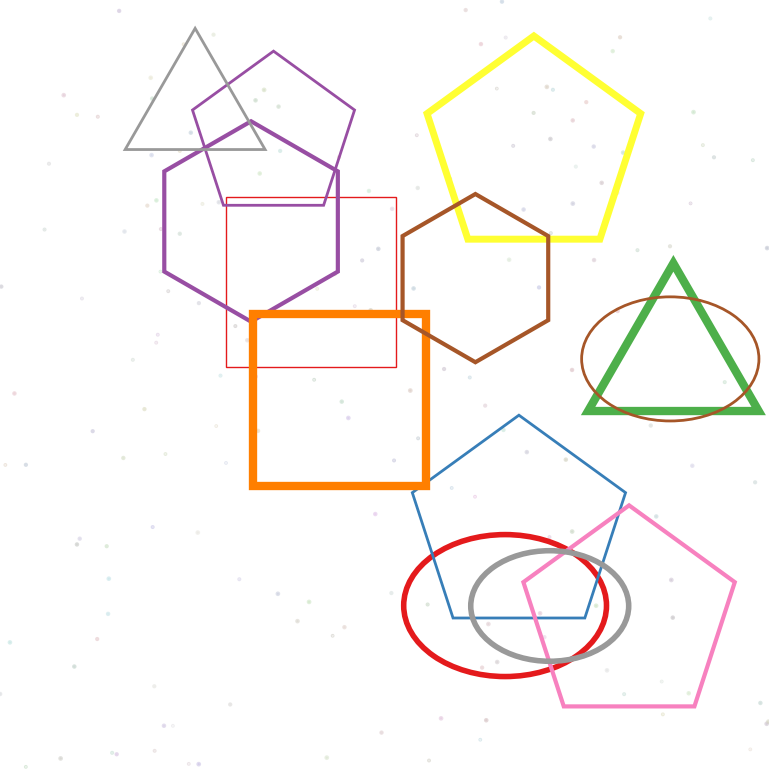[{"shape": "oval", "thickness": 2, "radius": 0.66, "center": [0.656, 0.214]}, {"shape": "square", "thickness": 0.5, "radius": 0.55, "center": [0.404, 0.633]}, {"shape": "pentagon", "thickness": 1, "radius": 0.73, "center": [0.674, 0.315]}, {"shape": "triangle", "thickness": 3, "radius": 0.64, "center": [0.875, 0.53]}, {"shape": "hexagon", "thickness": 1.5, "radius": 0.65, "center": [0.326, 0.712]}, {"shape": "pentagon", "thickness": 1, "radius": 0.55, "center": [0.355, 0.823]}, {"shape": "square", "thickness": 3, "radius": 0.56, "center": [0.441, 0.48]}, {"shape": "pentagon", "thickness": 2.5, "radius": 0.73, "center": [0.693, 0.807]}, {"shape": "oval", "thickness": 1, "radius": 0.58, "center": [0.87, 0.534]}, {"shape": "hexagon", "thickness": 1.5, "radius": 0.55, "center": [0.617, 0.639]}, {"shape": "pentagon", "thickness": 1.5, "radius": 0.72, "center": [0.817, 0.199]}, {"shape": "oval", "thickness": 2, "radius": 0.51, "center": [0.714, 0.213]}, {"shape": "triangle", "thickness": 1, "radius": 0.52, "center": [0.253, 0.858]}]